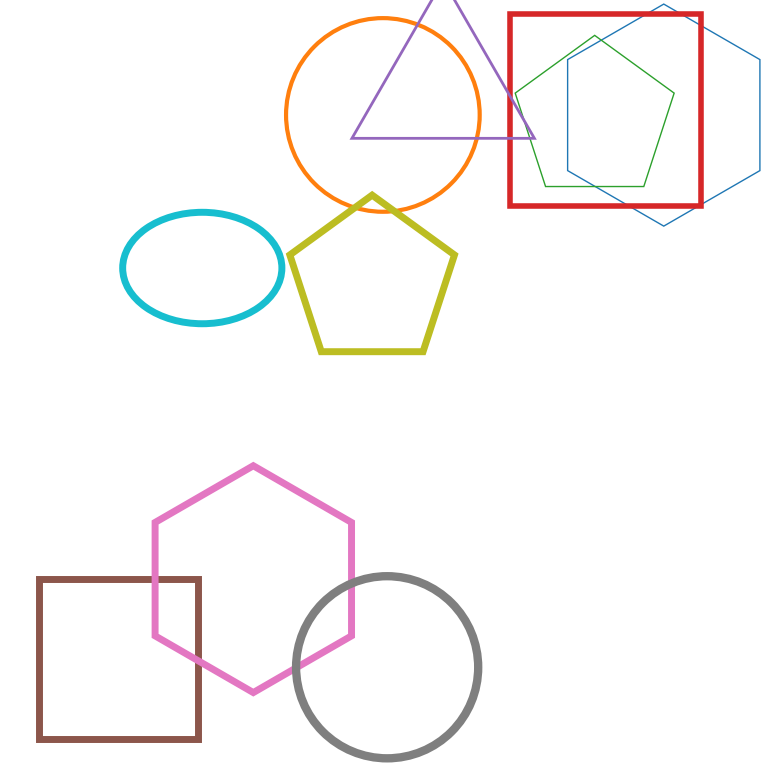[{"shape": "hexagon", "thickness": 0.5, "radius": 0.72, "center": [0.862, 0.851]}, {"shape": "circle", "thickness": 1.5, "radius": 0.63, "center": [0.497, 0.851]}, {"shape": "pentagon", "thickness": 0.5, "radius": 0.54, "center": [0.772, 0.846]}, {"shape": "square", "thickness": 2, "radius": 0.62, "center": [0.786, 0.857]}, {"shape": "triangle", "thickness": 1, "radius": 0.68, "center": [0.576, 0.889]}, {"shape": "square", "thickness": 2.5, "radius": 0.52, "center": [0.154, 0.144]}, {"shape": "hexagon", "thickness": 2.5, "radius": 0.74, "center": [0.329, 0.248]}, {"shape": "circle", "thickness": 3, "radius": 0.59, "center": [0.503, 0.133]}, {"shape": "pentagon", "thickness": 2.5, "radius": 0.56, "center": [0.483, 0.634]}, {"shape": "oval", "thickness": 2.5, "radius": 0.52, "center": [0.263, 0.652]}]